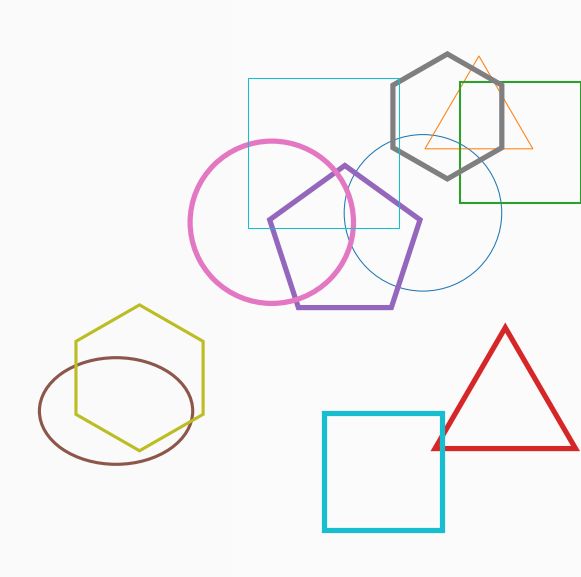[{"shape": "circle", "thickness": 0.5, "radius": 0.68, "center": [0.728, 0.631]}, {"shape": "triangle", "thickness": 0.5, "radius": 0.54, "center": [0.824, 0.795]}, {"shape": "square", "thickness": 1, "radius": 0.52, "center": [0.895, 0.752]}, {"shape": "triangle", "thickness": 2.5, "radius": 0.7, "center": [0.869, 0.292]}, {"shape": "pentagon", "thickness": 2.5, "radius": 0.68, "center": [0.593, 0.577]}, {"shape": "oval", "thickness": 1.5, "radius": 0.66, "center": [0.2, 0.287]}, {"shape": "circle", "thickness": 2.5, "radius": 0.7, "center": [0.468, 0.614]}, {"shape": "hexagon", "thickness": 2.5, "radius": 0.54, "center": [0.77, 0.798]}, {"shape": "hexagon", "thickness": 1.5, "radius": 0.63, "center": [0.24, 0.345]}, {"shape": "square", "thickness": 2.5, "radius": 0.51, "center": [0.659, 0.182]}, {"shape": "square", "thickness": 0.5, "radius": 0.65, "center": [0.557, 0.734]}]